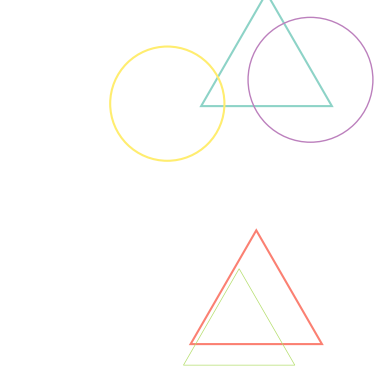[{"shape": "triangle", "thickness": 1.5, "radius": 0.98, "center": [0.692, 0.822]}, {"shape": "triangle", "thickness": 1.5, "radius": 0.98, "center": [0.666, 0.205]}, {"shape": "triangle", "thickness": 0.5, "radius": 0.83, "center": [0.621, 0.135]}, {"shape": "circle", "thickness": 1, "radius": 0.81, "center": [0.806, 0.793]}, {"shape": "circle", "thickness": 1.5, "radius": 0.74, "center": [0.435, 0.731]}]